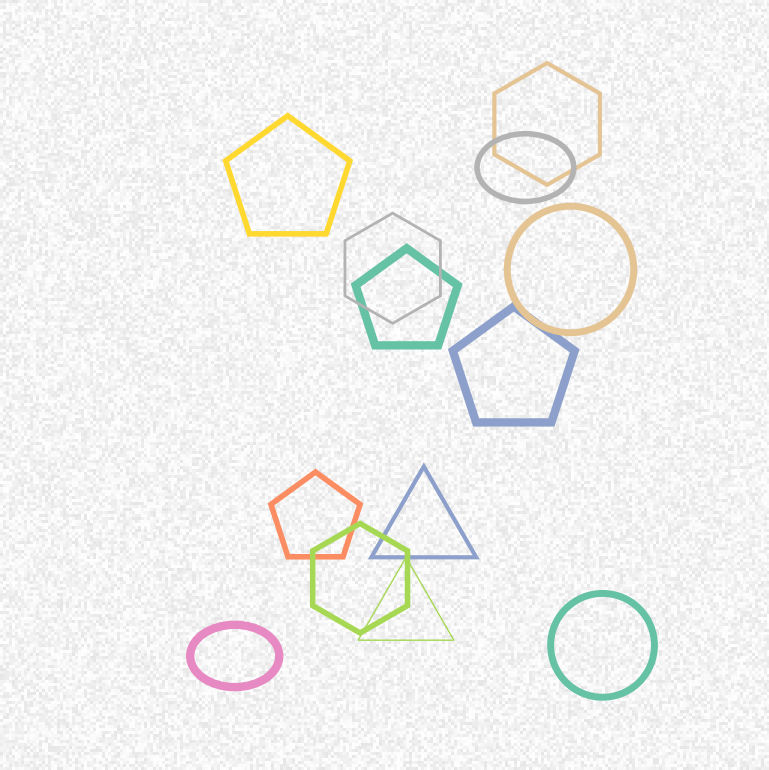[{"shape": "circle", "thickness": 2.5, "radius": 0.34, "center": [0.783, 0.162]}, {"shape": "pentagon", "thickness": 3, "radius": 0.35, "center": [0.528, 0.608]}, {"shape": "pentagon", "thickness": 2, "radius": 0.3, "center": [0.41, 0.326]}, {"shape": "triangle", "thickness": 1.5, "radius": 0.39, "center": [0.55, 0.316]}, {"shape": "pentagon", "thickness": 3, "radius": 0.42, "center": [0.667, 0.519]}, {"shape": "oval", "thickness": 3, "radius": 0.29, "center": [0.305, 0.148]}, {"shape": "hexagon", "thickness": 2, "radius": 0.36, "center": [0.468, 0.249]}, {"shape": "triangle", "thickness": 0.5, "radius": 0.36, "center": [0.527, 0.204]}, {"shape": "pentagon", "thickness": 2, "radius": 0.42, "center": [0.374, 0.765]}, {"shape": "hexagon", "thickness": 1.5, "radius": 0.4, "center": [0.711, 0.839]}, {"shape": "circle", "thickness": 2.5, "radius": 0.41, "center": [0.741, 0.65]}, {"shape": "oval", "thickness": 2, "radius": 0.31, "center": [0.682, 0.782]}, {"shape": "hexagon", "thickness": 1, "radius": 0.36, "center": [0.51, 0.652]}]